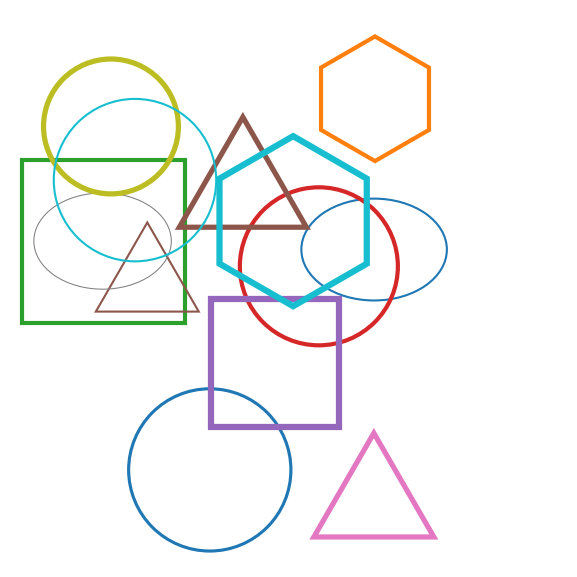[{"shape": "circle", "thickness": 1.5, "radius": 0.7, "center": [0.363, 0.185]}, {"shape": "oval", "thickness": 1, "radius": 0.63, "center": [0.648, 0.567]}, {"shape": "hexagon", "thickness": 2, "radius": 0.54, "center": [0.649, 0.828]}, {"shape": "square", "thickness": 2, "radius": 0.71, "center": [0.18, 0.581]}, {"shape": "circle", "thickness": 2, "radius": 0.68, "center": [0.552, 0.538]}, {"shape": "square", "thickness": 3, "radius": 0.56, "center": [0.476, 0.371]}, {"shape": "triangle", "thickness": 2.5, "radius": 0.64, "center": [0.421, 0.669]}, {"shape": "triangle", "thickness": 1, "radius": 0.51, "center": [0.255, 0.511]}, {"shape": "triangle", "thickness": 2.5, "radius": 0.6, "center": [0.647, 0.129]}, {"shape": "oval", "thickness": 0.5, "radius": 0.6, "center": [0.178, 0.582]}, {"shape": "circle", "thickness": 2.5, "radius": 0.58, "center": [0.192, 0.78]}, {"shape": "hexagon", "thickness": 3, "radius": 0.74, "center": [0.508, 0.616]}, {"shape": "circle", "thickness": 1, "radius": 0.7, "center": [0.234, 0.687]}]